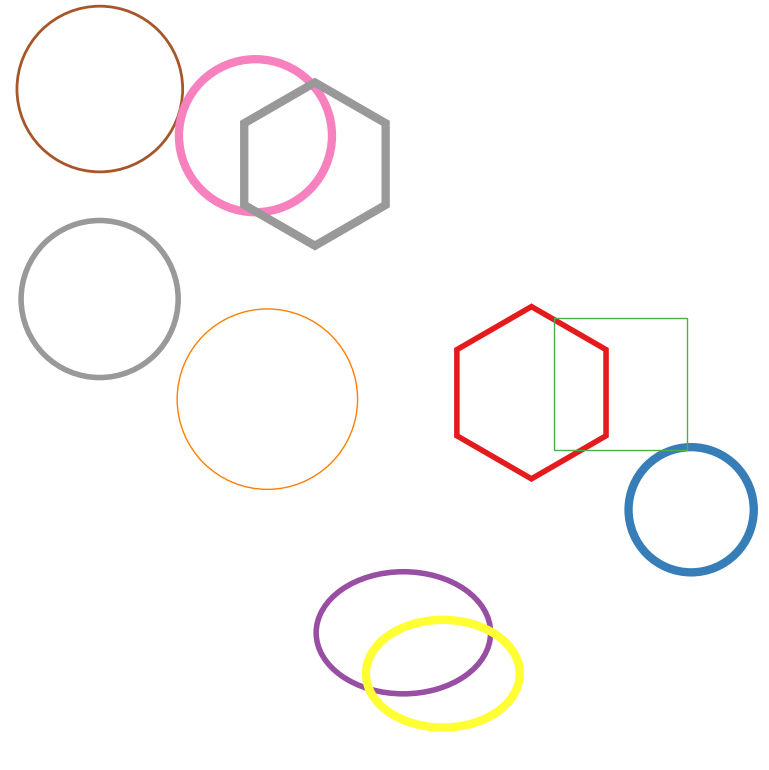[{"shape": "hexagon", "thickness": 2, "radius": 0.56, "center": [0.69, 0.49]}, {"shape": "circle", "thickness": 3, "radius": 0.41, "center": [0.898, 0.338]}, {"shape": "square", "thickness": 0.5, "radius": 0.43, "center": [0.806, 0.502]}, {"shape": "oval", "thickness": 2, "radius": 0.57, "center": [0.524, 0.178]}, {"shape": "circle", "thickness": 0.5, "radius": 0.59, "center": [0.347, 0.482]}, {"shape": "oval", "thickness": 3, "radius": 0.5, "center": [0.575, 0.125]}, {"shape": "circle", "thickness": 1, "radius": 0.54, "center": [0.13, 0.884]}, {"shape": "circle", "thickness": 3, "radius": 0.5, "center": [0.332, 0.824]}, {"shape": "circle", "thickness": 2, "radius": 0.51, "center": [0.129, 0.612]}, {"shape": "hexagon", "thickness": 3, "radius": 0.53, "center": [0.409, 0.787]}]